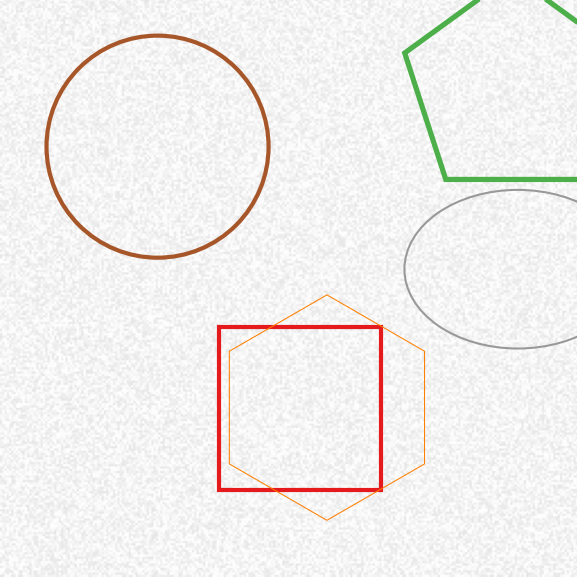[{"shape": "square", "thickness": 2, "radius": 0.7, "center": [0.519, 0.292]}, {"shape": "pentagon", "thickness": 2.5, "radius": 0.98, "center": [0.887, 0.847]}, {"shape": "hexagon", "thickness": 0.5, "radius": 0.98, "center": [0.566, 0.293]}, {"shape": "circle", "thickness": 2, "radius": 0.96, "center": [0.273, 0.745]}, {"shape": "oval", "thickness": 1, "radius": 0.98, "center": [0.897, 0.533]}]